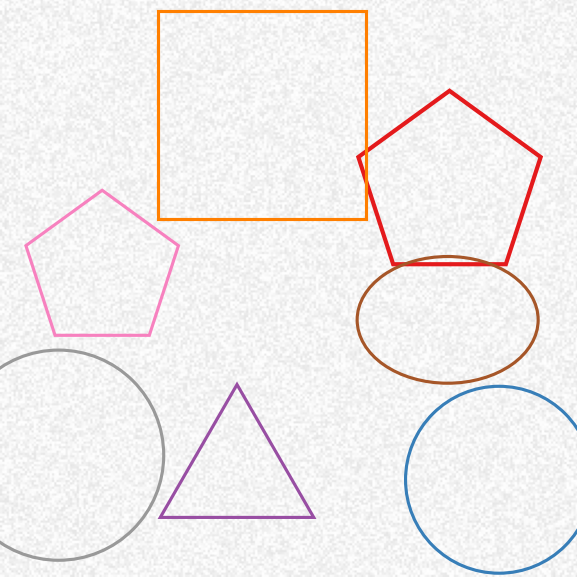[{"shape": "pentagon", "thickness": 2, "radius": 0.83, "center": [0.778, 0.676]}, {"shape": "circle", "thickness": 1.5, "radius": 0.81, "center": [0.864, 0.168]}, {"shape": "triangle", "thickness": 1.5, "radius": 0.77, "center": [0.41, 0.18]}, {"shape": "square", "thickness": 1.5, "radius": 0.9, "center": [0.454, 0.8]}, {"shape": "oval", "thickness": 1.5, "radius": 0.78, "center": [0.775, 0.445]}, {"shape": "pentagon", "thickness": 1.5, "radius": 0.69, "center": [0.177, 0.531]}, {"shape": "circle", "thickness": 1.5, "radius": 0.91, "center": [0.102, 0.211]}]